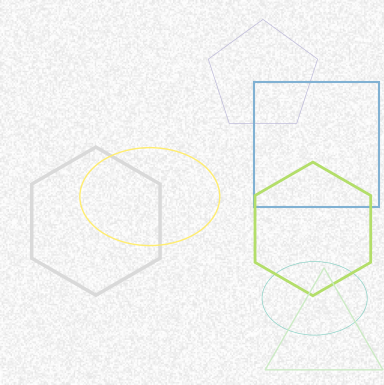[{"shape": "oval", "thickness": 0.5, "radius": 0.68, "center": [0.817, 0.225]}, {"shape": "pentagon", "thickness": 0.5, "radius": 0.75, "center": [0.683, 0.8]}, {"shape": "square", "thickness": 1.5, "radius": 0.82, "center": [0.822, 0.625]}, {"shape": "hexagon", "thickness": 2, "radius": 0.87, "center": [0.813, 0.405]}, {"shape": "hexagon", "thickness": 2.5, "radius": 0.96, "center": [0.249, 0.426]}, {"shape": "triangle", "thickness": 1, "radius": 0.88, "center": [0.842, 0.128]}, {"shape": "oval", "thickness": 1, "radius": 0.91, "center": [0.389, 0.489]}]